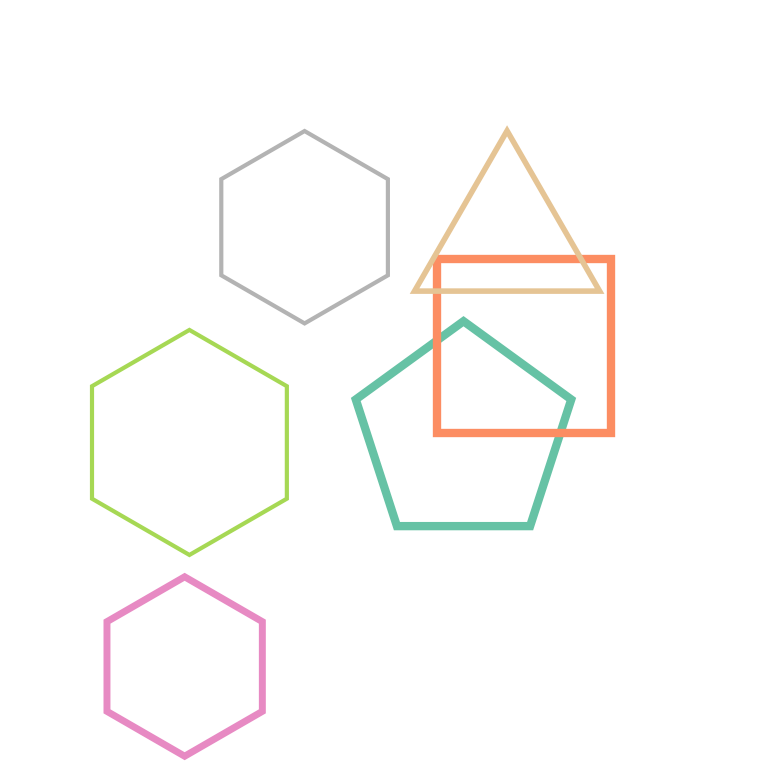[{"shape": "pentagon", "thickness": 3, "radius": 0.74, "center": [0.602, 0.436]}, {"shape": "square", "thickness": 3, "radius": 0.57, "center": [0.68, 0.551]}, {"shape": "hexagon", "thickness": 2.5, "radius": 0.58, "center": [0.24, 0.134]}, {"shape": "hexagon", "thickness": 1.5, "radius": 0.73, "center": [0.246, 0.425]}, {"shape": "triangle", "thickness": 2, "radius": 0.69, "center": [0.659, 0.691]}, {"shape": "hexagon", "thickness": 1.5, "radius": 0.62, "center": [0.396, 0.705]}]